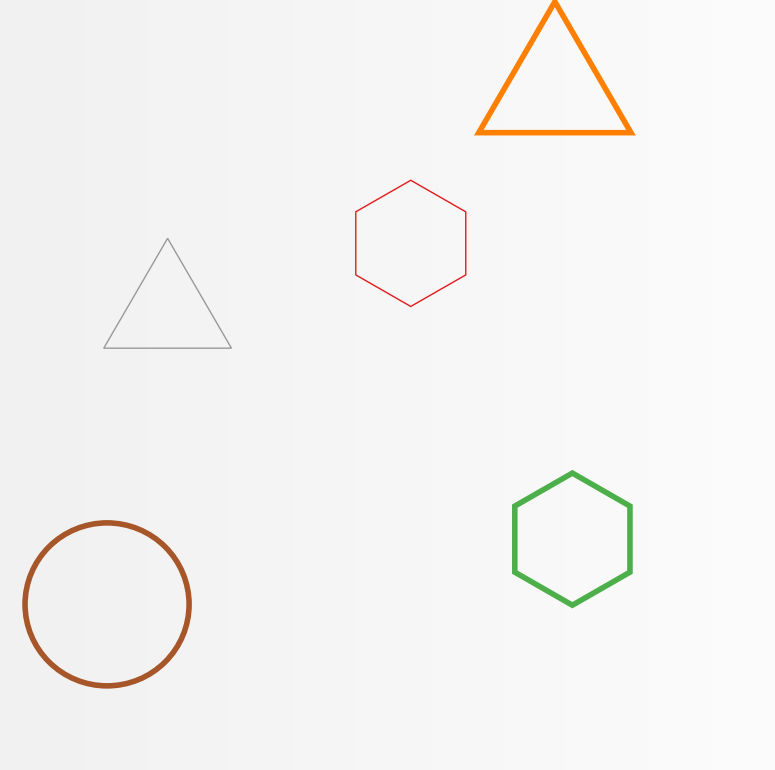[{"shape": "hexagon", "thickness": 0.5, "radius": 0.41, "center": [0.53, 0.684]}, {"shape": "hexagon", "thickness": 2, "radius": 0.43, "center": [0.739, 0.3]}, {"shape": "triangle", "thickness": 2, "radius": 0.57, "center": [0.716, 0.884]}, {"shape": "circle", "thickness": 2, "radius": 0.53, "center": [0.138, 0.215]}, {"shape": "triangle", "thickness": 0.5, "radius": 0.48, "center": [0.216, 0.595]}]